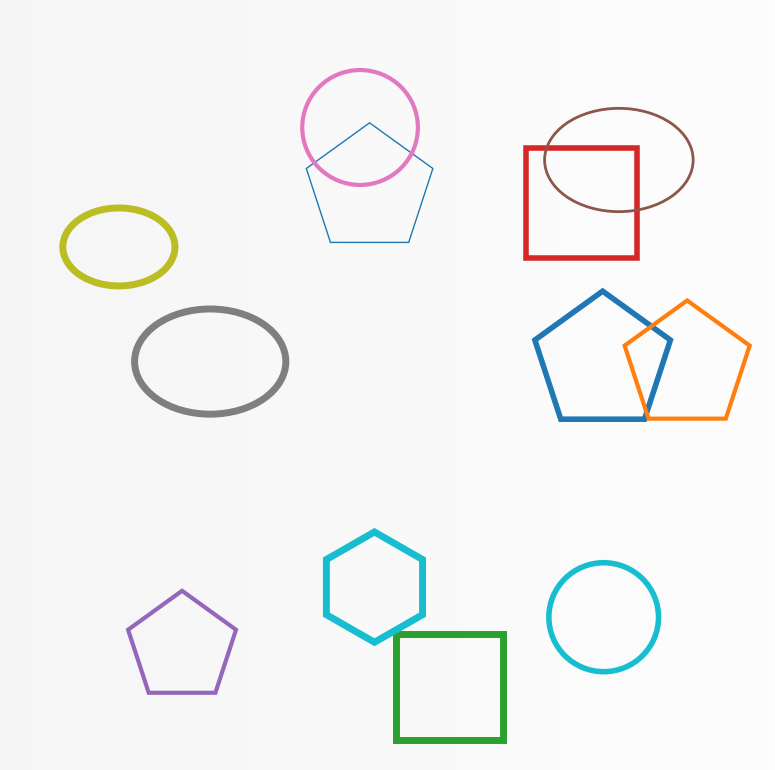[{"shape": "pentagon", "thickness": 0.5, "radius": 0.43, "center": [0.477, 0.755]}, {"shape": "pentagon", "thickness": 2, "radius": 0.46, "center": [0.778, 0.53]}, {"shape": "pentagon", "thickness": 1.5, "radius": 0.42, "center": [0.887, 0.525]}, {"shape": "square", "thickness": 2.5, "radius": 0.34, "center": [0.58, 0.108]}, {"shape": "square", "thickness": 2, "radius": 0.36, "center": [0.75, 0.737]}, {"shape": "pentagon", "thickness": 1.5, "radius": 0.37, "center": [0.235, 0.16]}, {"shape": "oval", "thickness": 1, "radius": 0.48, "center": [0.799, 0.792]}, {"shape": "circle", "thickness": 1.5, "radius": 0.37, "center": [0.465, 0.834]}, {"shape": "oval", "thickness": 2.5, "radius": 0.49, "center": [0.271, 0.53]}, {"shape": "oval", "thickness": 2.5, "radius": 0.36, "center": [0.153, 0.679]}, {"shape": "circle", "thickness": 2, "radius": 0.35, "center": [0.779, 0.198]}, {"shape": "hexagon", "thickness": 2.5, "radius": 0.36, "center": [0.483, 0.238]}]